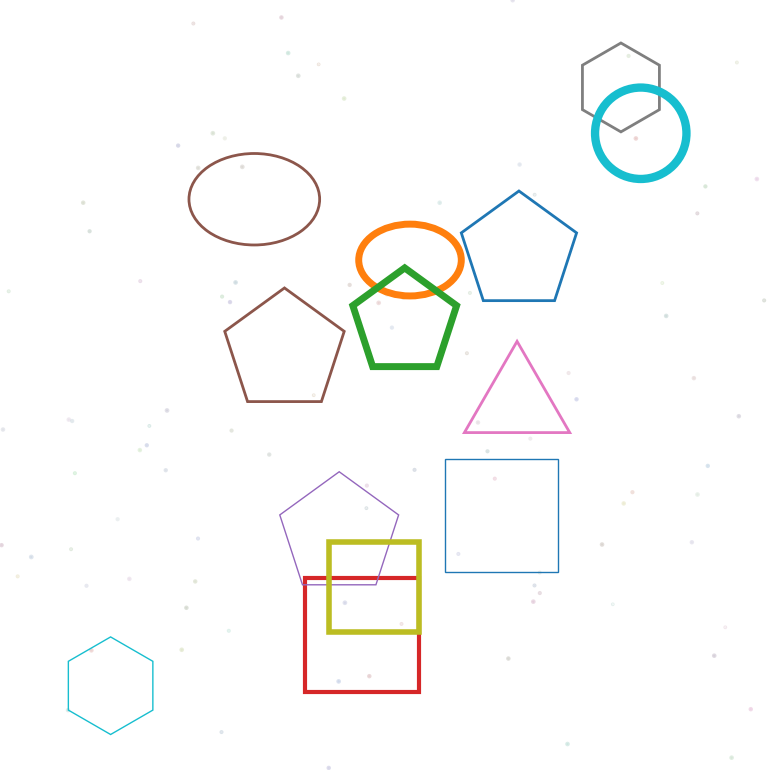[{"shape": "pentagon", "thickness": 1, "radius": 0.39, "center": [0.674, 0.673]}, {"shape": "square", "thickness": 0.5, "radius": 0.37, "center": [0.652, 0.331]}, {"shape": "oval", "thickness": 2.5, "radius": 0.33, "center": [0.532, 0.662]}, {"shape": "pentagon", "thickness": 2.5, "radius": 0.35, "center": [0.526, 0.581]}, {"shape": "square", "thickness": 1.5, "radius": 0.37, "center": [0.47, 0.175]}, {"shape": "pentagon", "thickness": 0.5, "radius": 0.41, "center": [0.441, 0.306]}, {"shape": "oval", "thickness": 1, "radius": 0.42, "center": [0.33, 0.741]}, {"shape": "pentagon", "thickness": 1, "radius": 0.41, "center": [0.369, 0.544]}, {"shape": "triangle", "thickness": 1, "radius": 0.39, "center": [0.672, 0.478]}, {"shape": "hexagon", "thickness": 1, "radius": 0.29, "center": [0.806, 0.886]}, {"shape": "square", "thickness": 2, "radius": 0.29, "center": [0.485, 0.237]}, {"shape": "hexagon", "thickness": 0.5, "radius": 0.32, "center": [0.144, 0.109]}, {"shape": "circle", "thickness": 3, "radius": 0.3, "center": [0.832, 0.827]}]